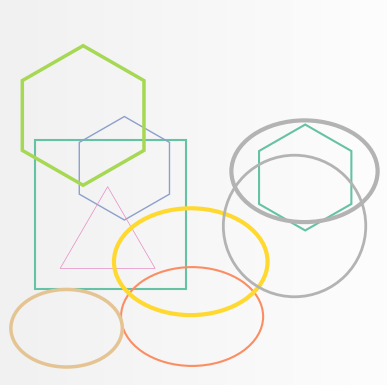[{"shape": "square", "thickness": 1.5, "radius": 0.97, "center": [0.285, 0.443]}, {"shape": "hexagon", "thickness": 1.5, "radius": 0.69, "center": [0.788, 0.539]}, {"shape": "oval", "thickness": 1.5, "radius": 0.92, "center": [0.496, 0.178]}, {"shape": "hexagon", "thickness": 1, "radius": 0.67, "center": [0.321, 0.563]}, {"shape": "triangle", "thickness": 0.5, "radius": 0.71, "center": [0.278, 0.374]}, {"shape": "hexagon", "thickness": 2.5, "radius": 0.91, "center": [0.215, 0.7]}, {"shape": "oval", "thickness": 3, "radius": 0.99, "center": [0.492, 0.32]}, {"shape": "oval", "thickness": 2.5, "radius": 0.72, "center": [0.172, 0.147]}, {"shape": "circle", "thickness": 2, "radius": 0.92, "center": [0.76, 0.413]}, {"shape": "oval", "thickness": 3, "radius": 0.94, "center": [0.786, 0.555]}]